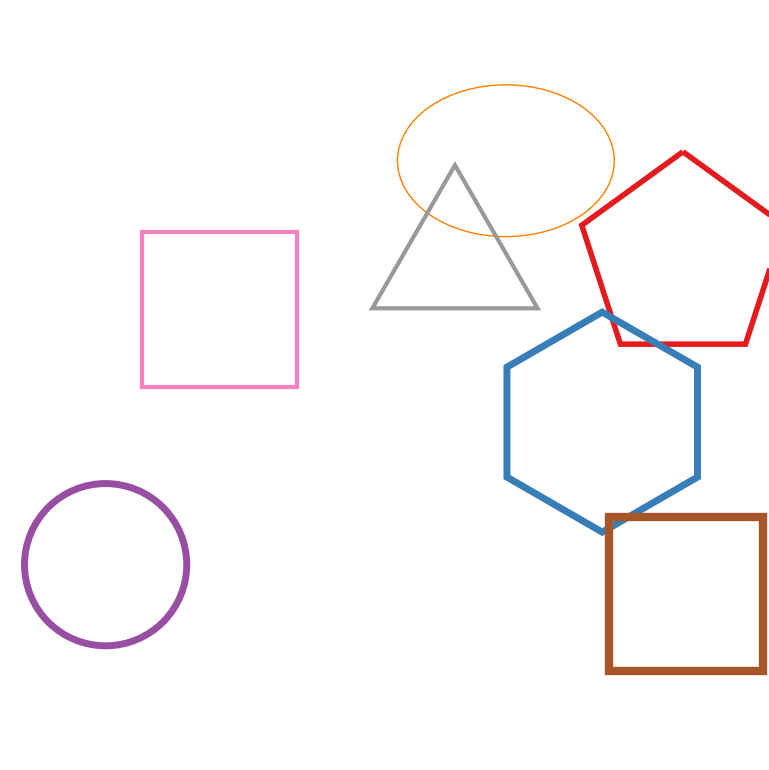[{"shape": "pentagon", "thickness": 2, "radius": 0.69, "center": [0.887, 0.665]}, {"shape": "hexagon", "thickness": 2.5, "radius": 0.71, "center": [0.782, 0.452]}, {"shape": "circle", "thickness": 2.5, "radius": 0.53, "center": [0.137, 0.267]}, {"shape": "oval", "thickness": 0.5, "radius": 0.7, "center": [0.657, 0.791]}, {"shape": "square", "thickness": 3, "radius": 0.5, "center": [0.891, 0.229]}, {"shape": "square", "thickness": 1.5, "radius": 0.5, "center": [0.285, 0.598]}, {"shape": "triangle", "thickness": 1.5, "radius": 0.62, "center": [0.591, 0.662]}]